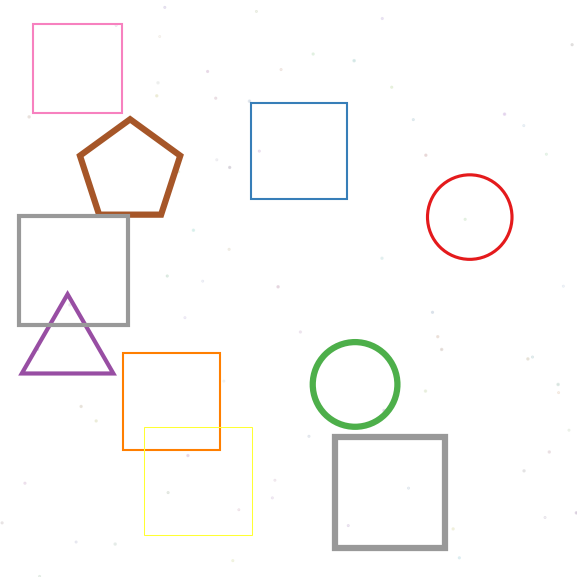[{"shape": "circle", "thickness": 1.5, "radius": 0.37, "center": [0.813, 0.623]}, {"shape": "square", "thickness": 1, "radius": 0.42, "center": [0.517, 0.738]}, {"shape": "circle", "thickness": 3, "radius": 0.37, "center": [0.615, 0.333]}, {"shape": "triangle", "thickness": 2, "radius": 0.46, "center": [0.117, 0.398]}, {"shape": "square", "thickness": 1, "radius": 0.42, "center": [0.297, 0.304]}, {"shape": "square", "thickness": 0.5, "radius": 0.47, "center": [0.343, 0.167]}, {"shape": "pentagon", "thickness": 3, "radius": 0.46, "center": [0.225, 0.701]}, {"shape": "square", "thickness": 1, "radius": 0.39, "center": [0.134, 0.881]}, {"shape": "square", "thickness": 2, "radius": 0.47, "center": [0.127, 0.53]}, {"shape": "square", "thickness": 3, "radius": 0.48, "center": [0.676, 0.146]}]